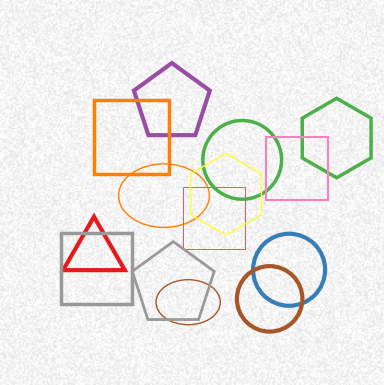[{"shape": "triangle", "thickness": 3, "radius": 0.46, "center": [0.244, 0.345]}, {"shape": "square", "thickness": 0.5, "radius": 0.41, "center": [0.556, 0.434]}, {"shape": "circle", "thickness": 3, "radius": 0.47, "center": [0.751, 0.299]}, {"shape": "circle", "thickness": 2.5, "radius": 0.51, "center": [0.629, 0.585]}, {"shape": "hexagon", "thickness": 2.5, "radius": 0.52, "center": [0.874, 0.641]}, {"shape": "pentagon", "thickness": 3, "radius": 0.52, "center": [0.446, 0.733]}, {"shape": "square", "thickness": 2.5, "radius": 0.48, "center": [0.342, 0.644]}, {"shape": "oval", "thickness": 1, "radius": 0.59, "center": [0.426, 0.492]}, {"shape": "hexagon", "thickness": 1, "radius": 0.53, "center": [0.587, 0.495]}, {"shape": "oval", "thickness": 1, "radius": 0.42, "center": [0.489, 0.215]}, {"shape": "circle", "thickness": 3, "radius": 0.43, "center": [0.7, 0.224]}, {"shape": "square", "thickness": 1.5, "radius": 0.41, "center": [0.771, 0.562]}, {"shape": "square", "thickness": 2.5, "radius": 0.46, "center": [0.252, 0.303]}, {"shape": "pentagon", "thickness": 2, "radius": 0.56, "center": [0.45, 0.261]}]